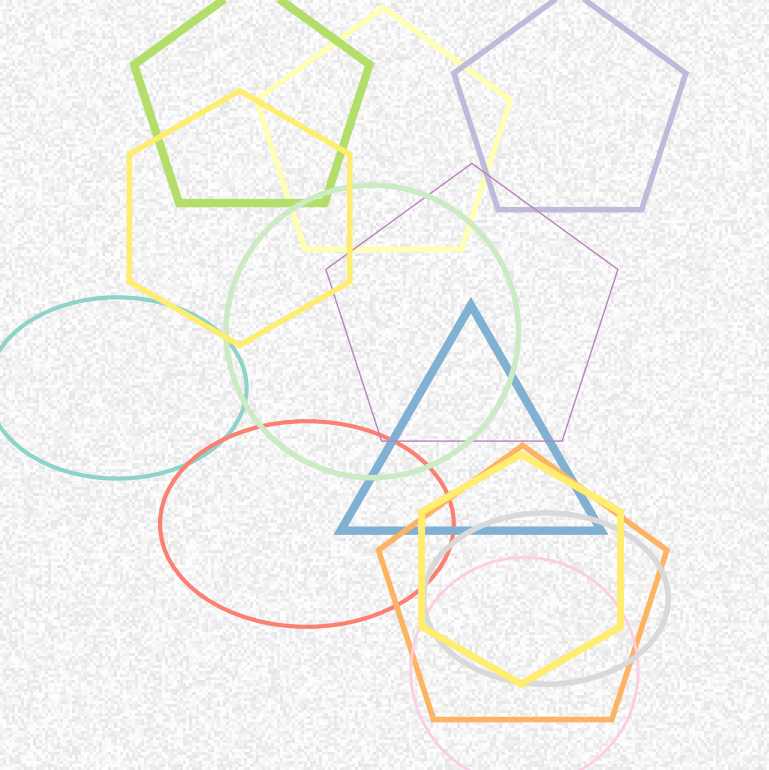[{"shape": "oval", "thickness": 1.5, "radius": 0.84, "center": [0.152, 0.496]}, {"shape": "pentagon", "thickness": 2, "radius": 0.87, "center": [0.498, 0.817]}, {"shape": "pentagon", "thickness": 2, "radius": 0.79, "center": [0.74, 0.856]}, {"shape": "oval", "thickness": 1.5, "radius": 0.95, "center": [0.399, 0.319]}, {"shape": "triangle", "thickness": 3, "radius": 0.98, "center": [0.612, 0.408]}, {"shape": "pentagon", "thickness": 2, "radius": 0.98, "center": [0.679, 0.225]}, {"shape": "pentagon", "thickness": 3, "radius": 0.8, "center": [0.327, 0.866]}, {"shape": "circle", "thickness": 1, "radius": 0.74, "center": [0.681, 0.129]}, {"shape": "oval", "thickness": 2, "radius": 0.79, "center": [0.709, 0.223]}, {"shape": "pentagon", "thickness": 0.5, "radius": 1.0, "center": [0.613, 0.588]}, {"shape": "circle", "thickness": 2, "radius": 0.95, "center": [0.483, 0.57]}, {"shape": "hexagon", "thickness": 2.5, "radius": 0.75, "center": [0.677, 0.261]}, {"shape": "hexagon", "thickness": 2, "radius": 0.83, "center": [0.311, 0.717]}]